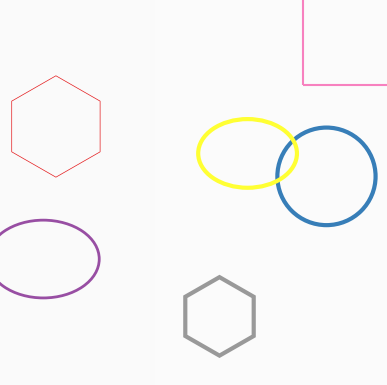[{"shape": "hexagon", "thickness": 0.5, "radius": 0.66, "center": [0.144, 0.671]}, {"shape": "circle", "thickness": 3, "radius": 0.63, "center": [0.843, 0.542]}, {"shape": "oval", "thickness": 2, "radius": 0.72, "center": [0.112, 0.327]}, {"shape": "oval", "thickness": 3, "radius": 0.64, "center": [0.639, 0.601]}, {"shape": "square", "thickness": 1.5, "radius": 0.56, "center": [0.896, 0.892]}, {"shape": "hexagon", "thickness": 3, "radius": 0.51, "center": [0.566, 0.178]}]